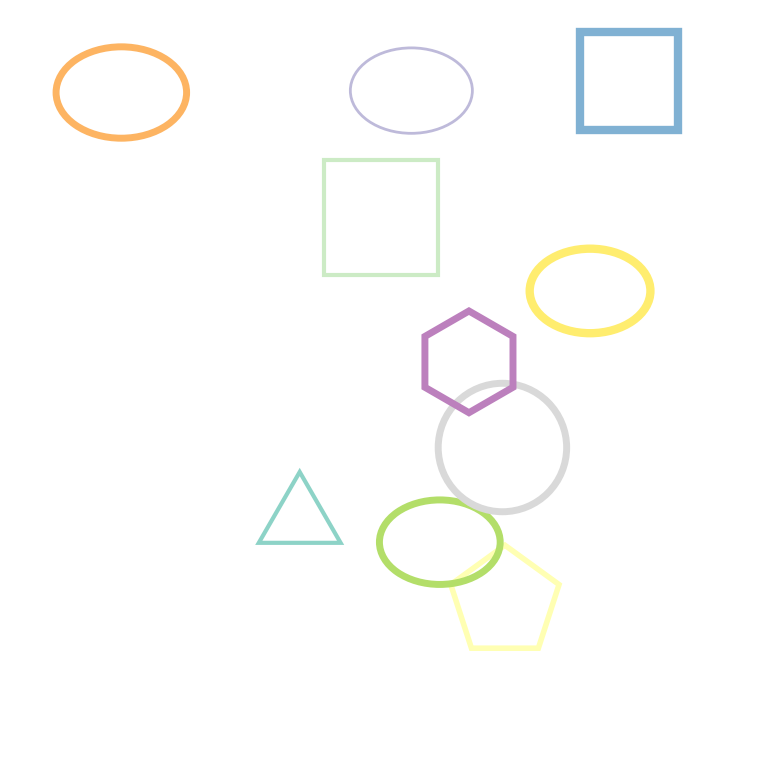[{"shape": "triangle", "thickness": 1.5, "radius": 0.31, "center": [0.389, 0.326]}, {"shape": "pentagon", "thickness": 2, "radius": 0.37, "center": [0.656, 0.218]}, {"shape": "oval", "thickness": 1, "radius": 0.4, "center": [0.534, 0.882]}, {"shape": "square", "thickness": 3, "radius": 0.32, "center": [0.817, 0.895]}, {"shape": "oval", "thickness": 2.5, "radius": 0.42, "center": [0.158, 0.88]}, {"shape": "oval", "thickness": 2.5, "radius": 0.39, "center": [0.571, 0.296]}, {"shape": "circle", "thickness": 2.5, "radius": 0.42, "center": [0.652, 0.419]}, {"shape": "hexagon", "thickness": 2.5, "radius": 0.33, "center": [0.609, 0.53]}, {"shape": "square", "thickness": 1.5, "radius": 0.37, "center": [0.495, 0.718]}, {"shape": "oval", "thickness": 3, "radius": 0.39, "center": [0.766, 0.622]}]